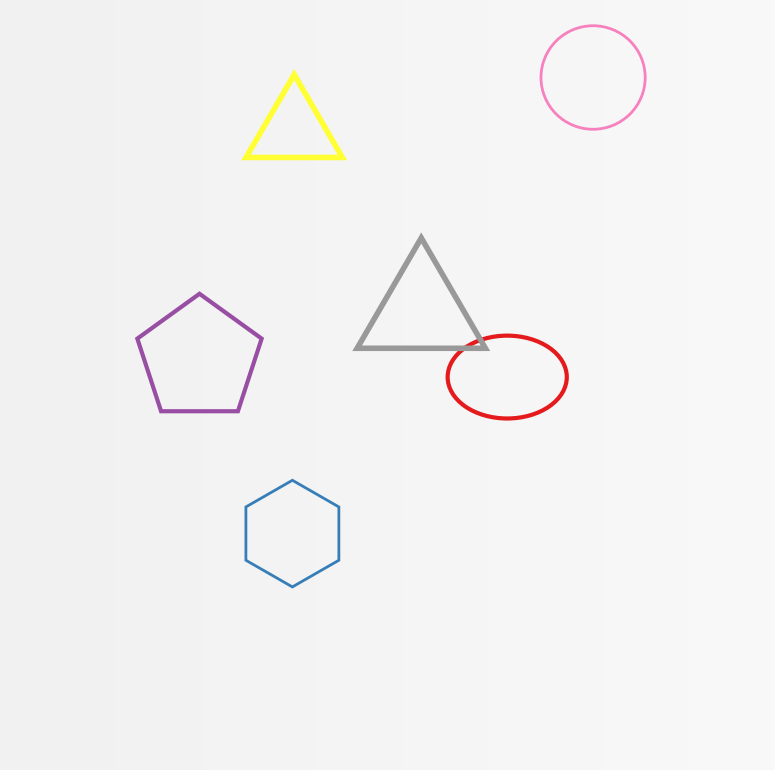[{"shape": "oval", "thickness": 1.5, "radius": 0.38, "center": [0.654, 0.51]}, {"shape": "hexagon", "thickness": 1, "radius": 0.35, "center": [0.377, 0.307]}, {"shape": "pentagon", "thickness": 1.5, "radius": 0.42, "center": [0.257, 0.534]}, {"shape": "triangle", "thickness": 2, "radius": 0.36, "center": [0.38, 0.831]}, {"shape": "circle", "thickness": 1, "radius": 0.34, "center": [0.765, 0.899]}, {"shape": "triangle", "thickness": 2, "radius": 0.48, "center": [0.544, 0.595]}]